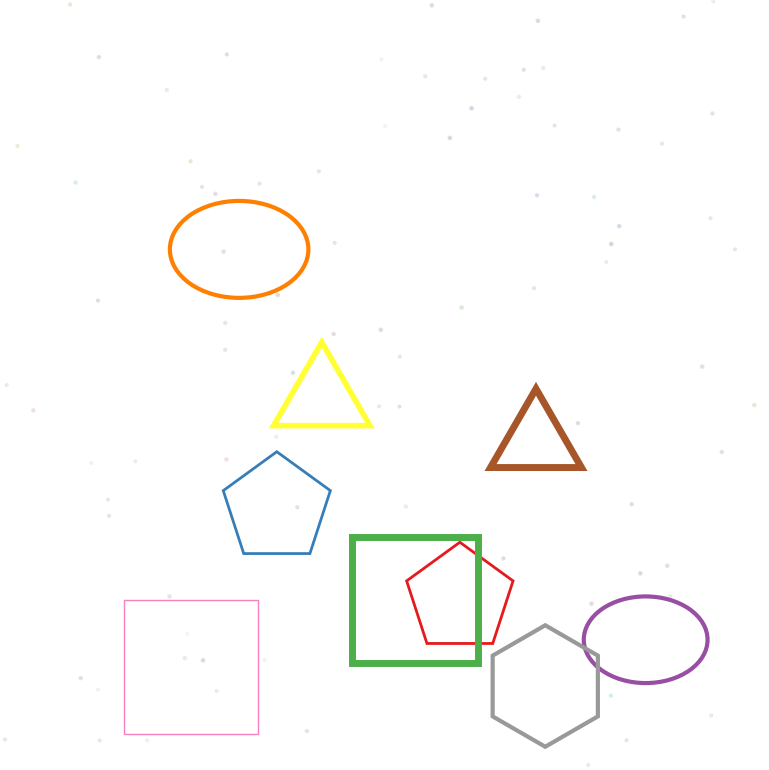[{"shape": "pentagon", "thickness": 1, "radius": 0.36, "center": [0.597, 0.223]}, {"shape": "pentagon", "thickness": 1, "radius": 0.37, "center": [0.359, 0.34]}, {"shape": "square", "thickness": 2.5, "radius": 0.41, "center": [0.539, 0.221]}, {"shape": "oval", "thickness": 1.5, "radius": 0.4, "center": [0.839, 0.169]}, {"shape": "oval", "thickness": 1.5, "radius": 0.45, "center": [0.311, 0.676]}, {"shape": "triangle", "thickness": 2, "radius": 0.36, "center": [0.418, 0.483]}, {"shape": "triangle", "thickness": 2.5, "radius": 0.34, "center": [0.696, 0.427]}, {"shape": "square", "thickness": 0.5, "radius": 0.44, "center": [0.248, 0.134]}, {"shape": "hexagon", "thickness": 1.5, "radius": 0.39, "center": [0.708, 0.109]}]